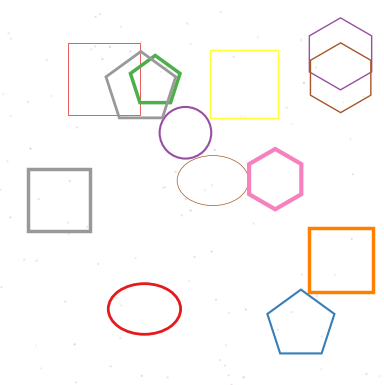[{"shape": "oval", "thickness": 2, "radius": 0.47, "center": [0.375, 0.197]}, {"shape": "square", "thickness": 0.5, "radius": 0.46, "center": [0.27, 0.794]}, {"shape": "pentagon", "thickness": 1.5, "radius": 0.46, "center": [0.782, 0.156]}, {"shape": "pentagon", "thickness": 2.5, "radius": 0.34, "center": [0.403, 0.788]}, {"shape": "circle", "thickness": 1.5, "radius": 0.34, "center": [0.482, 0.655]}, {"shape": "hexagon", "thickness": 1, "radius": 0.47, "center": [0.884, 0.86]}, {"shape": "square", "thickness": 2.5, "radius": 0.42, "center": [0.885, 0.324]}, {"shape": "square", "thickness": 1, "radius": 0.44, "center": [0.634, 0.782]}, {"shape": "hexagon", "thickness": 1, "radius": 0.45, "center": [0.885, 0.798]}, {"shape": "oval", "thickness": 0.5, "radius": 0.46, "center": [0.553, 0.531]}, {"shape": "hexagon", "thickness": 3, "radius": 0.39, "center": [0.715, 0.535]}, {"shape": "pentagon", "thickness": 2, "radius": 0.48, "center": [0.366, 0.771]}, {"shape": "square", "thickness": 2.5, "radius": 0.4, "center": [0.154, 0.481]}]